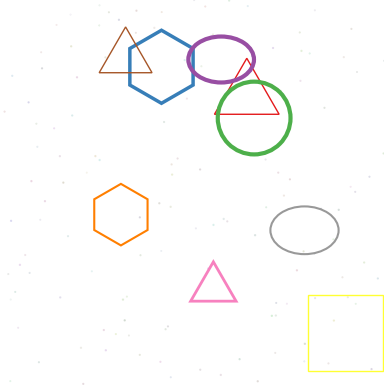[{"shape": "triangle", "thickness": 1, "radius": 0.48, "center": [0.641, 0.752]}, {"shape": "hexagon", "thickness": 2.5, "radius": 0.47, "center": [0.419, 0.827]}, {"shape": "circle", "thickness": 3, "radius": 0.47, "center": [0.66, 0.693]}, {"shape": "oval", "thickness": 3, "radius": 0.43, "center": [0.574, 0.845]}, {"shape": "hexagon", "thickness": 1.5, "radius": 0.4, "center": [0.314, 0.442]}, {"shape": "square", "thickness": 1, "radius": 0.49, "center": [0.897, 0.136]}, {"shape": "triangle", "thickness": 1, "radius": 0.4, "center": [0.326, 0.851]}, {"shape": "triangle", "thickness": 2, "radius": 0.34, "center": [0.554, 0.252]}, {"shape": "oval", "thickness": 1.5, "radius": 0.44, "center": [0.791, 0.402]}]